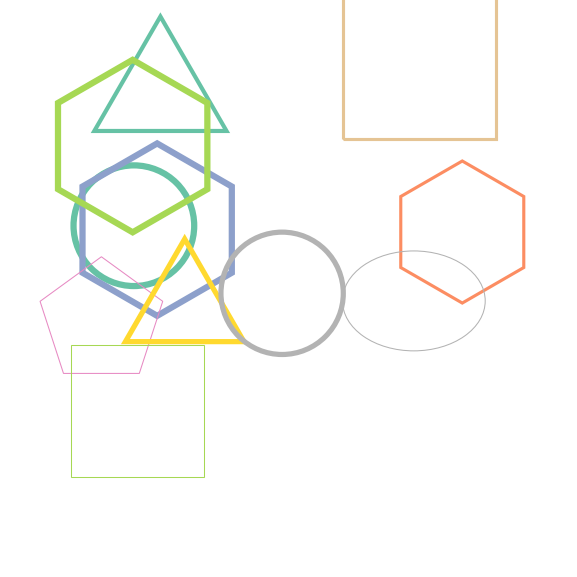[{"shape": "circle", "thickness": 3, "radius": 0.52, "center": [0.232, 0.608]}, {"shape": "triangle", "thickness": 2, "radius": 0.66, "center": [0.278, 0.838]}, {"shape": "hexagon", "thickness": 1.5, "radius": 0.61, "center": [0.8, 0.597]}, {"shape": "hexagon", "thickness": 3, "radius": 0.75, "center": [0.272, 0.602]}, {"shape": "pentagon", "thickness": 0.5, "radius": 0.56, "center": [0.176, 0.443]}, {"shape": "square", "thickness": 0.5, "radius": 0.57, "center": [0.238, 0.288]}, {"shape": "hexagon", "thickness": 3, "radius": 0.75, "center": [0.23, 0.746]}, {"shape": "triangle", "thickness": 2.5, "radius": 0.59, "center": [0.32, 0.467]}, {"shape": "square", "thickness": 1.5, "radius": 0.66, "center": [0.726, 0.891]}, {"shape": "circle", "thickness": 2.5, "radius": 0.53, "center": [0.489, 0.491]}, {"shape": "oval", "thickness": 0.5, "radius": 0.62, "center": [0.717, 0.478]}]